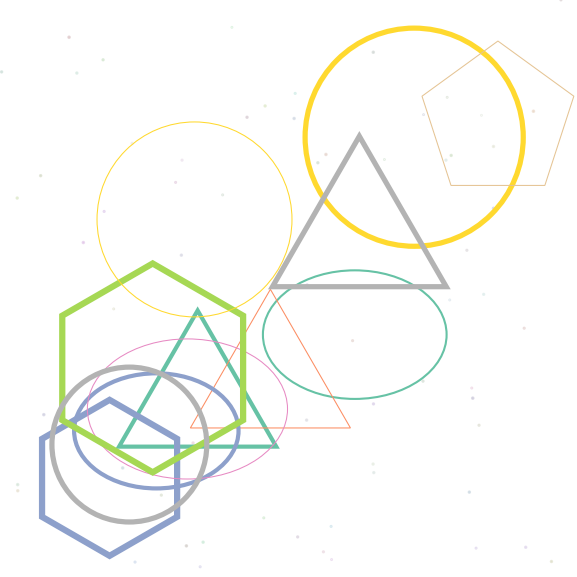[{"shape": "triangle", "thickness": 2, "radius": 0.79, "center": [0.342, 0.304]}, {"shape": "oval", "thickness": 1, "radius": 0.8, "center": [0.614, 0.42]}, {"shape": "triangle", "thickness": 0.5, "radius": 0.8, "center": [0.468, 0.338]}, {"shape": "hexagon", "thickness": 3, "radius": 0.68, "center": [0.19, 0.172]}, {"shape": "oval", "thickness": 2, "radius": 0.71, "center": [0.271, 0.253]}, {"shape": "oval", "thickness": 0.5, "radius": 0.87, "center": [0.325, 0.291]}, {"shape": "hexagon", "thickness": 3, "radius": 0.9, "center": [0.264, 0.362]}, {"shape": "circle", "thickness": 2.5, "radius": 0.94, "center": [0.717, 0.762]}, {"shape": "circle", "thickness": 0.5, "radius": 0.84, "center": [0.337, 0.619]}, {"shape": "pentagon", "thickness": 0.5, "radius": 0.69, "center": [0.862, 0.79]}, {"shape": "triangle", "thickness": 2.5, "radius": 0.87, "center": [0.622, 0.59]}, {"shape": "circle", "thickness": 2.5, "radius": 0.67, "center": [0.224, 0.229]}]